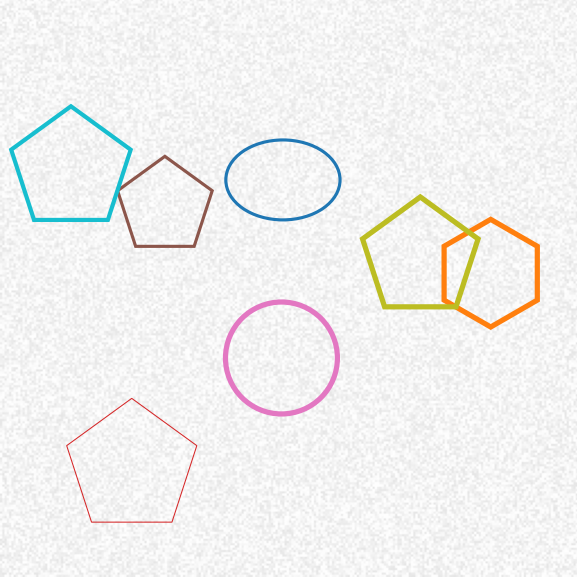[{"shape": "oval", "thickness": 1.5, "radius": 0.49, "center": [0.49, 0.688]}, {"shape": "hexagon", "thickness": 2.5, "radius": 0.47, "center": [0.85, 0.526]}, {"shape": "pentagon", "thickness": 0.5, "radius": 0.59, "center": [0.228, 0.191]}, {"shape": "pentagon", "thickness": 1.5, "radius": 0.43, "center": [0.286, 0.642]}, {"shape": "circle", "thickness": 2.5, "radius": 0.48, "center": [0.487, 0.379]}, {"shape": "pentagon", "thickness": 2.5, "radius": 0.53, "center": [0.728, 0.553]}, {"shape": "pentagon", "thickness": 2, "radius": 0.54, "center": [0.123, 0.706]}]